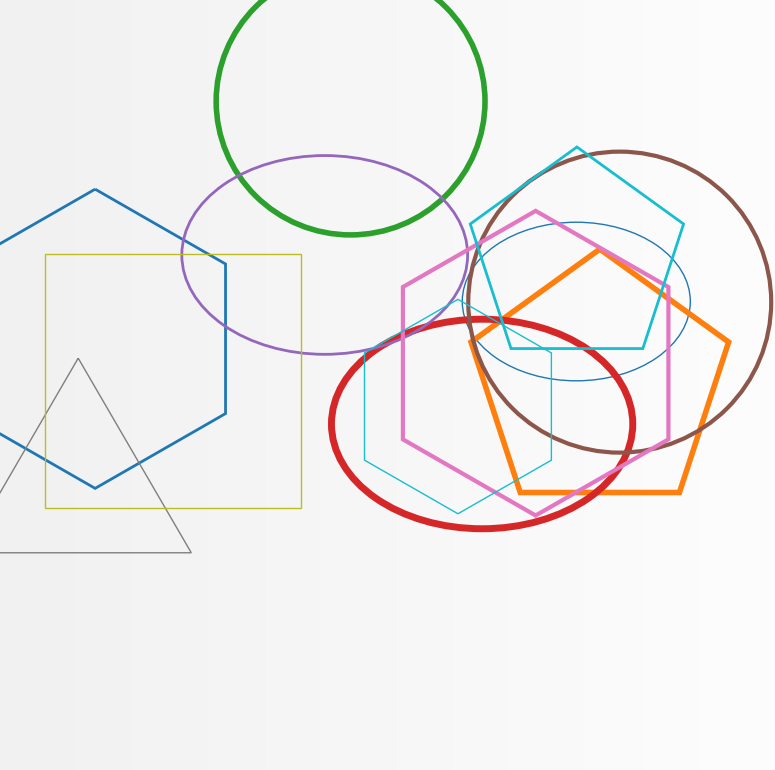[{"shape": "hexagon", "thickness": 1, "radius": 0.97, "center": [0.123, 0.56]}, {"shape": "oval", "thickness": 0.5, "radius": 0.74, "center": [0.744, 0.608]}, {"shape": "pentagon", "thickness": 2, "radius": 0.87, "center": [0.774, 0.502]}, {"shape": "circle", "thickness": 2, "radius": 0.87, "center": [0.452, 0.868]}, {"shape": "oval", "thickness": 2.5, "radius": 0.97, "center": [0.622, 0.449]}, {"shape": "oval", "thickness": 1, "radius": 0.92, "center": [0.419, 0.669]}, {"shape": "circle", "thickness": 1.5, "radius": 0.98, "center": [0.8, 0.608]}, {"shape": "hexagon", "thickness": 1.5, "radius": 0.99, "center": [0.691, 0.528]}, {"shape": "triangle", "thickness": 0.5, "radius": 0.84, "center": [0.101, 0.366]}, {"shape": "square", "thickness": 0.5, "radius": 0.82, "center": [0.223, 0.505]}, {"shape": "hexagon", "thickness": 0.5, "radius": 0.7, "center": [0.591, 0.472]}, {"shape": "pentagon", "thickness": 1, "radius": 0.72, "center": [0.744, 0.664]}]